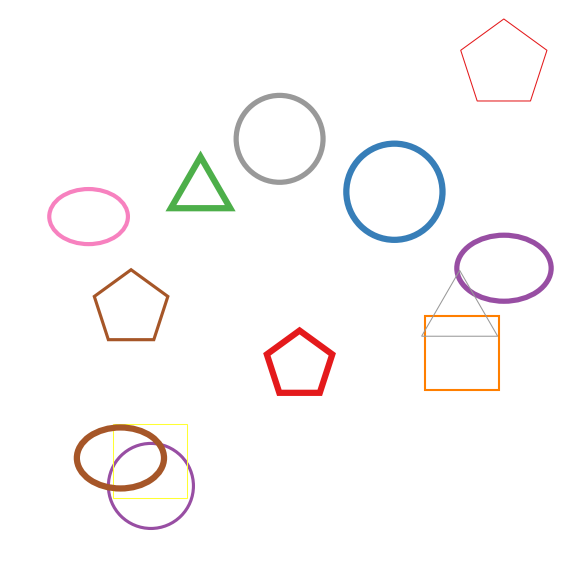[{"shape": "pentagon", "thickness": 3, "radius": 0.3, "center": [0.519, 0.367]}, {"shape": "pentagon", "thickness": 0.5, "radius": 0.39, "center": [0.872, 0.888]}, {"shape": "circle", "thickness": 3, "radius": 0.42, "center": [0.683, 0.667]}, {"shape": "triangle", "thickness": 3, "radius": 0.3, "center": [0.347, 0.668]}, {"shape": "oval", "thickness": 2.5, "radius": 0.41, "center": [0.873, 0.535]}, {"shape": "circle", "thickness": 1.5, "radius": 0.37, "center": [0.261, 0.158]}, {"shape": "square", "thickness": 1, "radius": 0.32, "center": [0.8, 0.388]}, {"shape": "square", "thickness": 0.5, "radius": 0.32, "center": [0.259, 0.201]}, {"shape": "pentagon", "thickness": 1.5, "radius": 0.33, "center": [0.227, 0.465]}, {"shape": "oval", "thickness": 3, "radius": 0.38, "center": [0.209, 0.206]}, {"shape": "oval", "thickness": 2, "radius": 0.34, "center": [0.153, 0.624]}, {"shape": "circle", "thickness": 2.5, "radius": 0.38, "center": [0.484, 0.759]}, {"shape": "triangle", "thickness": 0.5, "radius": 0.38, "center": [0.796, 0.455]}]